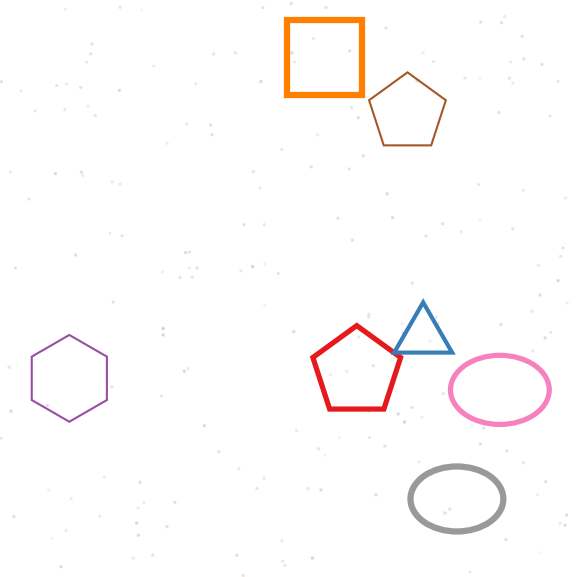[{"shape": "pentagon", "thickness": 2.5, "radius": 0.4, "center": [0.618, 0.355]}, {"shape": "triangle", "thickness": 2, "radius": 0.29, "center": [0.733, 0.418]}, {"shape": "hexagon", "thickness": 1, "radius": 0.38, "center": [0.12, 0.344]}, {"shape": "square", "thickness": 3, "radius": 0.32, "center": [0.562, 0.899]}, {"shape": "pentagon", "thickness": 1, "radius": 0.35, "center": [0.706, 0.804]}, {"shape": "oval", "thickness": 2.5, "radius": 0.43, "center": [0.866, 0.324]}, {"shape": "oval", "thickness": 3, "radius": 0.4, "center": [0.791, 0.135]}]